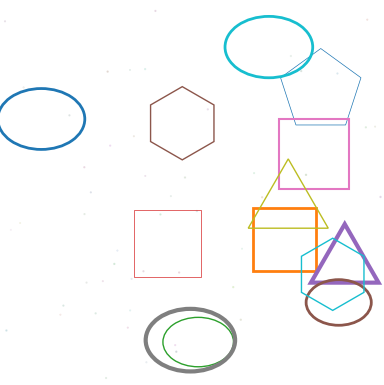[{"shape": "oval", "thickness": 2, "radius": 0.56, "center": [0.107, 0.691]}, {"shape": "pentagon", "thickness": 0.5, "radius": 0.55, "center": [0.833, 0.764]}, {"shape": "square", "thickness": 2, "radius": 0.41, "center": [0.739, 0.377]}, {"shape": "oval", "thickness": 1, "radius": 0.46, "center": [0.515, 0.112]}, {"shape": "square", "thickness": 0.5, "radius": 0.43, "center": [0.436, 0.367]}, {"shape": "triangle", "thickness": 3, "radius": 0.51, "center": [0.895, 0.317]}, {"shape": "hexagon", "thickness": 1, "radius": 0.48, "center": [0.473, 0.68]}, {"shape": "oval", "thickness": 2, "radius": 0.42, "center": [0.88, 0.214]}, {"shape": "square", "thickness": 1.5, "radius": 0.46, "center": [0.816, 0.599]}, {"shape": "oval", "thickness": 3, "radius": 0.58, "center": [0.495, 0.117]}, {"shape": "triangle", "thickness": 1, "radius": 0.6, "center": [0.749, 0.467]}, {"shape": "hexagon", "thickness": 1, "radius": 0.47, "center": [0.864, 0.288]}, {"shape": "oval", "thickness": 2, "radius": 0.57, "center": [0.698, 0.878]}]